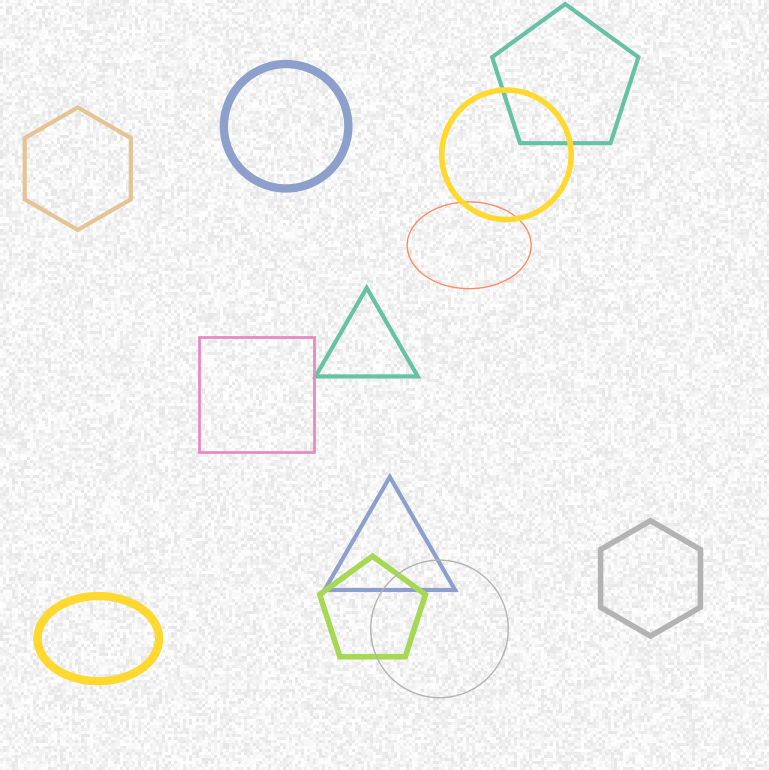[{"shape": "pentagon", "thickness": 1.5, "radius": 0.5, "center": [0.734, 0.895]}, {"shape": "triangle", "thickness": 1.5, "radius": 0.38, "center": [0.476, 0.549]}, {"shape": "oval", "thickness": 0.5, "radius": 0.4, "center": [0.609, 0.681]}, {"shape": "triangle", "thickness": 1.5, "radius": 0.49, "center": [0.506, 0.283]}, {"shape": "circle", "thickness": 3, "radius": 0.4, "center": [0.372, 0.836]}, {"shape": "square", "thickness": 1, "radius": 0.37, "center": [0.333, 0.488]}, {"shape": "pentagon", "thickness": 2, "radius": 0.36, "center": [0.484, 0.206]}, {"shape": "circle", "thickness": 2, "radius": 0.42, "center": [0.658, 0.799]}, {"shape": "oval", "thickness": 3, "radius": 0.39, "center": [0.128, 0.171]}, {"shape": "hexagon", "thickness": 1.5, "radius": 0.4, "center": [0.101, 0.781]}, {"shape": "circle", "thickness": 0.5, "radius": 0.45, "center": [0.571, 0.183]}, {"shape": "hexagon", "thickness": 2, "radius": 0.37, "center": [0.845, 0.249]}]